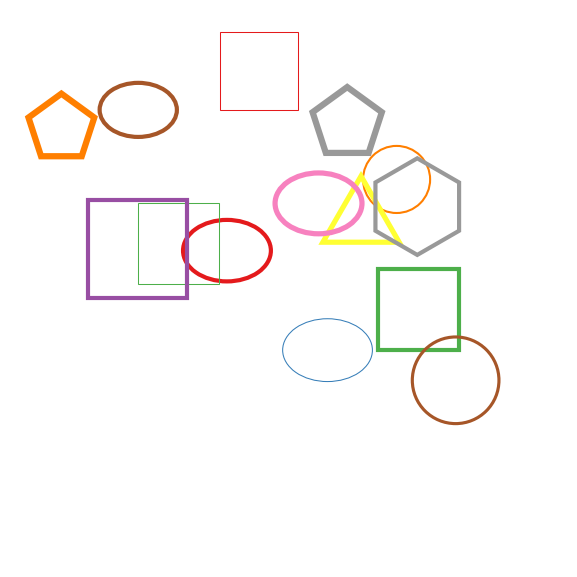[{"shape": "oval", "thickness": 2, "radius": 0.38, "center": [0.393, 0.565]}, {"shape": "square", "thickness": 0.5, "radius": 0.34, "center": [0.449, 0.876]}, {"shape": "oval", "thickness": 0.5, "radius": 0.39, "center": [0.567, 0.393]}, {"shape": "square", "thickness": 2, "radius": 0.35, "center": [0.725, 0.463]}, {"shape": "square", "thickness": 0.5, "radius": 0.35, "center": [0.31, 0.577]}, {"shape": "square", "thickness": 2, "radius": 0.43, "center": [0.238, 0.568]}, {"shape": "circle", "thickness": 1, "radius": 0.29, "center": [0.687, 0.688]}, {"shape": "pentagon", "thickness": 3, "radius": 0.3, "center": [0.106, 0.777]}, {"shape": "triangle", "thickness": 2.5, "radius": 0.38, "center": [0.625, 0.618]}, {"shape": "oval", "thickness": 2, "radius": 0.33, "center": [0.239, 0.809]}, {"shape": "circle", "thickness": 1.5, "radius": 0.38, "center": [0.789, 0.341]}, {"shape": "oval", "thickness": 2.5, "radius": 0.38, "center": [0.552, 0.647]}, {"shape": "hexagon", "thickness": 2, "radius": 0.42, "center": [0.723, 0.641]}, {"shape": "pentagon", "thickness": 3, "radius": 0.32, "center": [0.601, 0.785]}]